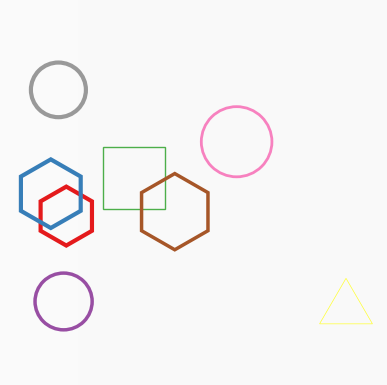[{"shape": "hexagon", "thickness": 3, "radius": 0.38, "center": [0.171, 0.439]}, {"shape": "hexagon", "thickness": 3, "radius": 0.45, "center": [0.131, 0.497]}, {"shape": "square", "thickness": 1, "radius": 0.4, "center": [0.346, 0.538]}, {"shape": "circle", "thickness": 2.5, "radius": 0.37, "center": [0.164, 0.217]}, {"shape": "triangle", "thickness": 0.5, "radius": 0.39, "center": [0.893, 0.198]}, {"shape": "hexagon", "thickness": 2.5, "radius": 0.49, "center": [0.451, 0.45]}, {"shape": "circle", "thickness": 2, "radius": 0.46, "center": [0.611, 0.632]}, {"shape": "circle", "thickness": 3, "radius": 0.35, "center": [0.151, 0.767]}]